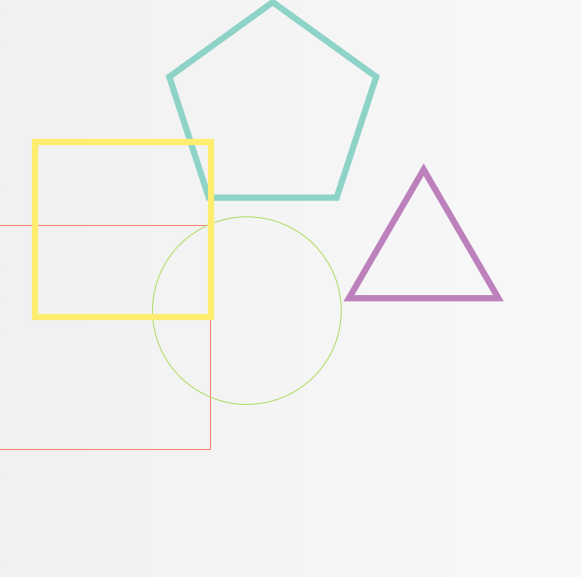[{"shape": "pentagon", "thickness": 3, "radius": 0.94, "center": [0.469, 0.808]}, {"shape": "square", "thickness": 0.5, "radius": 0.97, "center": [0.168, 0.415]}, {"shape": "circle", "thickness": 0.5, "radius": 0.81, "center": [0.425, 0.461]}, {"shape": "triangle", "thickness": 3, "radius": 0.74, "center": [0.729, 0.557]}, {"shape": "square", "thickness": 3, "radius": 0.76, "center": [0.212, 0.601]}]